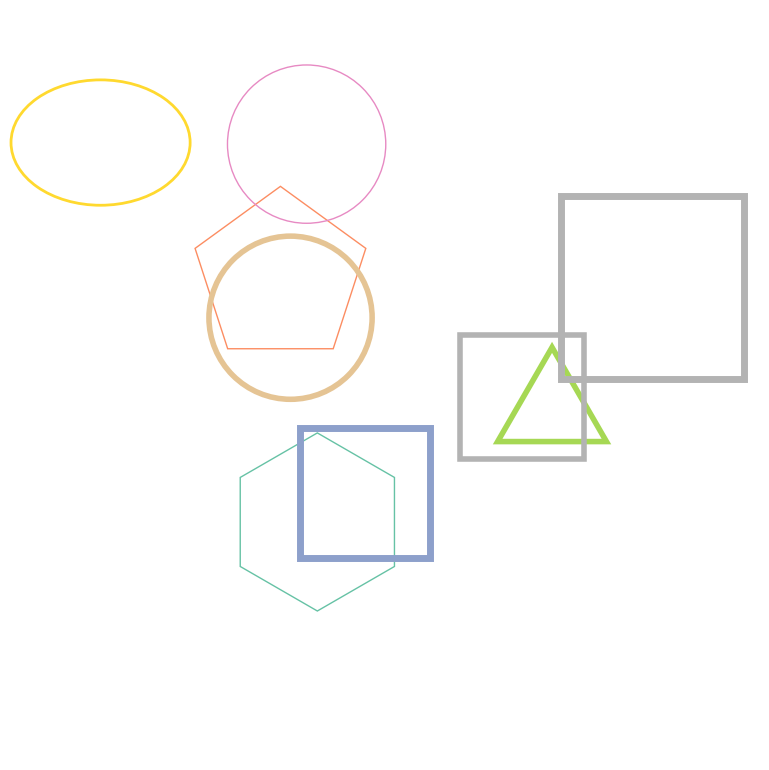[{"shape": "hexagon", "thickness": 0.5, "radius": 0.58, "center": [0.412, 0.322]}, {"shape": "pentagon", "thickness": 0.5, "radius": 0.58, "center": [0.364, 0.641]}, {"shape": "square", "thickness": 2.5, "radius": 0.42, "center": [0.474, 0.36]}, {"shape": "circle", "thickness": 0.5, "radius": 0.51, "center": [0.398, 0.813]}, {"shape": "triangle", "thickness": 2, "radius": 0.41, "center": [0.717, 0.467]}, {"shape": "oval", "thickness": 1, "radius": 0.58, "center": [0.131, 0.815]}, {"shape": "circle", "thickness": 2, "radius": 0.53, "center": [0.377, 0.587]}, {"shape": "square", "thickness": 2, "radius": 0.4, "center": [0.678, 0.484]}, {"shape": "square", "thickness": 2.5, "radius": 0.59, "center": [0.847, 0.627]}]